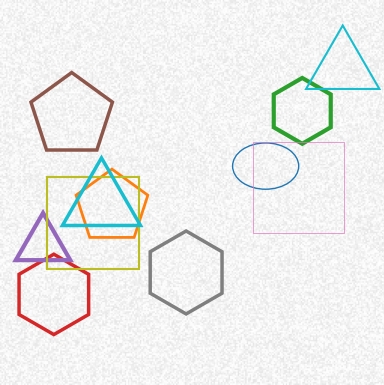[{"shape": "oval", "thickness": 1, "radius": 0.43, "center": [0.69, 0.569]}, {"shape": "pentagon", "thickness": 2, "radius": 0.49, "center": [0.291, 0.463]}, {"shape": "hexagon", "thickness": 3, "radius": 0.43, "center": [0.785, 0.712]}, {"shape": "hexagon", "thickness": 2.5, "radius": 0.52, "center": [0.14, 0.235]}, {"shape": "triangle", "thickness": 3, "radius": 0.41, "center": [0.112, 0.365]}, {"shape": "pentagon", "thickness": 2.5, "radius": 0.56, "center": [0.186, 0.7]}, {"shape": "square", "thickness": 0.5, "radius": 0.59, "center": [0.775, 0.514]}, {"shape": "hexagon", "thickness": 2.5, "radius": 0.54, "center": [0.483, 0.292]}, {"shape": "square", "thickness": 1.5, "radius": 0.6, "center": [0.242, 0.422]}, {"shape": "triangle", "thickness": 2.5, "radius": 0.59, "center": [0.264, 0.473]}, {"shape": "triangle", "thickness": 1.5, "radius": 0.55, "center": [0.89, 0.824]}]